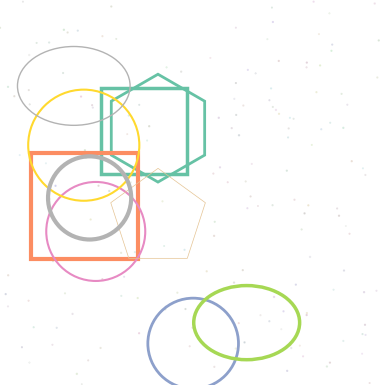[{"shape": "square", "thickness": 2.5, "radius": 0.56, "center": [0.374, 0.66]}, {"shape": "hexagon", "thickness": 2, "radius": 0.7, "center": [0.41, 0.667]}, {"shape": "square", "thickness": 3, "radius": 0.69, "center": [0.219, 0.465]}, {"shape": "circle", "thickness": 2, "radius": 0.59, "center": [0.502, 0.108]}, {"shape": "circle", "thickness": 1.5, "radius": 0.64, "center": [0.249, 0.399]}, {"shape": "oval", "thickness": 2.5, "radius": 0.69, "center": [0.641, 0.162]}, {"shape": "circle", "thickness": 1.5, "radius": 0.72, "center": [0.218, 0.623]}, {"shape": "pentagon", "thickness": 0.5, "radius": 0.65, "center": [0.411, 0.434]}, {"shape": "circle", "thickness": 3, "radius": 0.54, "center": [0.233, 0.486]}, {"shape": "oval", "thickness": 1, "radius": 0.73, "center": [0.192, 0.777]}]